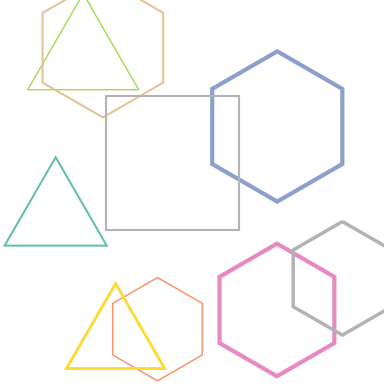[{"shape": "triangle", "thickness": 1.5, "radius": 0.77, "center": [0.145, 0.439]}, {"shape": "hexagon", "thickness": 1, "radius": 0.67, "center": [0.409, 0.145]}, {"shape": "hexagon", "thickness": 3, "radius": 0.98, "center": [0.72, 0.672]}, {"shape": "hexagon", "thickness": 3, "radius": 0.86, "center": [0.719, 0.195]}, {"shape": "triangle", "thickness": 1, "radius": 0.83, "center": [0.216, 0.85]}, {"shape": "triangle", "thickness": 2, "radius": 0.74, "center": [0.3, 0.116]}, {"shape": "hexagon", "thickness": 1.5, "radius": 0.9, "center": [0.267, 0.876]}, {"shape": "hexagon", "thickness": 2.5, "radius": 0.74, "center": [0.889, 0.277]}, {"shape": "square", "thickness": 1.5, "radius": 0.87, "center": [0.448, 0.577]}]